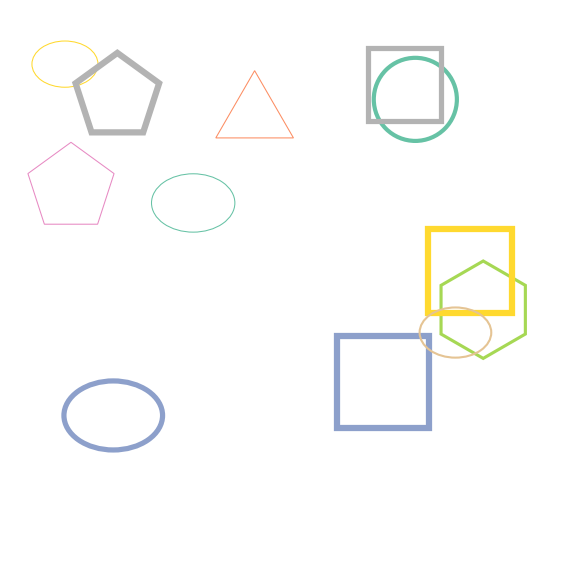[{"shape": "circle", "thickness": 2, "radius": 0.36, "center": [0.719, 0.827]}, {"shape": "oval", "thickness": 0.5, "radius": 0.36, "center": [0.335, 0.648]}, {"shape": "triangle", "thickness": 0.5, "radius": 0.39, "center": [0.441, 0.799]}, {"shape": "oval", "thickness": 2.5, "radius": 0.43, "center": [0.196, 0.28]}, {"shape": "square", "thickness": 3, "radius": 0.4, "center": [0.663, 0.337]}, {"shape": "pentagon", "thickness": 0.5, "radius": 0.39, "center": [0.123, 0.674]}, {"shape": "hexagon", "thickness": 1.5, "radius": 0.42, "center": [0.837, 0.463]}, {"shape": "oval", "thickness": 0.5, "radius": 0.29, "center": [0.112, 0.888]}, {"shape": "square", "thickness": 3, "radius": 0.36, "center": [0.813, 0.53]}, {"shape": "oval", "thickness": 1, "radius": 0.31, "center": [0.789, 0.423]}, {"shape": "square", "thickness": 2.5, "radius": 0.32, "center": [0.701, 0.852]}, {"shape": "pentagon", "thickness": 3, "radius": 0.38, "center": [0.203, 0.831]}]